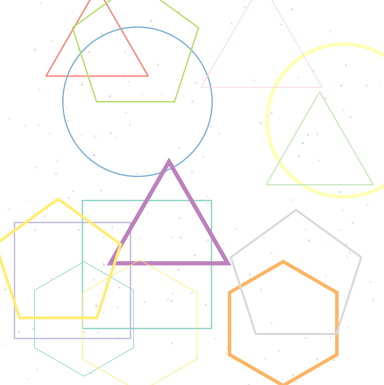[{"shape": "square", "thickness": 1, "radius": 0.83, "center": [0.38, 0.314]}, {"shape": "hexagon", "thickness": 0.5, "radius": 0.74, "center": [0.218, 0.171]}, {"shape": "circle", "thickness": 2.5, "radius": 0.99, "center": [0.893, 0.687]}, {"shape": "square", "thickness": 1, "radius": 0.75, "center": [0.188, 0.272]}, {"shape": "triangle", "thickness": 1, "radius": 0.77, "center": [0.252, 0.879]}, {"shape": "circle", "thickness": 1, "radius": 0.97, "center": [0.357, 0.736]}, {"shape": "hexagon", "thickness": 2.5, "radius": 0.81, "center": [0.736, 0.159]}, {"shape": "pentagon", "thickness": 1, "radius": 0.86, "center": [0.352, 0.875]}, {"shape": "triangle", "thickness": 0.5, "radius": 0.91, "center": [0.679, 0.864]}, {"shape": "pentagon", "thickness": 1.5, "radius": 0.89, "center": [0.769, 0.277]}, {"shape": "triangle", "thickness": 3, "radius": 0.88, "center": [0.439, 0.404]}, {"shape": "triangle", "thickness": 1, "radius": 0.8, "center": [0.83, 0.601]}, {"shape": "hexagon", "thickness": 0.5, "radius": 0.86, "center": [0.363, 0.154]}, {"shape": "pentagon", "thickness": 2, "radius": 0.85, "center": [0.151, 0.313]}]